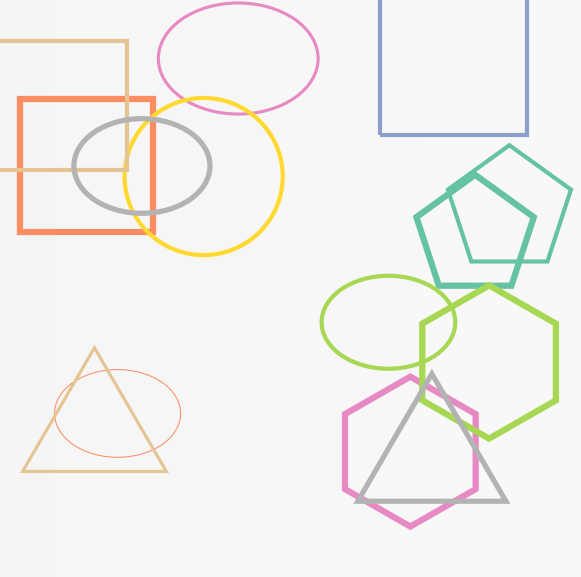[{"shape": "pentagon", "thickness": 3, "radius": 0.53, "center": [0.817, 0.59]}, {"shape": "pentagon", "thickness": 2, "radius": 0.56, "center": [0.876, 0.636]}, {"shape": "oval", "thickness": 0.5, "radius": 0.54, "center": [0.202, 0.283]}, {"shape": "square", "thickness": 3, "radius": 0.57, "center": [0.149, 0.713]}, {"shape": "square", "thickness": 2, "radius": 0.63, "center": [0.78, 0.891]}, {"shape": "hexagon", "thickness": 3, "radius": 0.65, "center": [0.706, 0.217]}, {"shape": "oval", "thickness": 1.5, "radius": 0.69, "center": [0.41, 0.898]}, {"shape": "oval", "thickness": 2, "radius": 0.57, "center": [0.668, 0.441]}, {"shape": "hexagon", "thickness": 3, "radius": 0.66, "center": [0.841, 0.372]}, {"shape": "circle", "thickness": 2, "radius": 0.68, "center": [0.35, 0.693]}, {"shape": "triangle", "thickness": 1.5, "radius": 0.71, "center": [0.163, 0.254]}, {"shape": "square", "thickness": 2, "radius": 0.56, "center": [0.107, 0.816]}, {"shape": "triangle", "thickness": 2.5, "radius": 0.74, "center": [0.743, 0.205]}, {"shape": "oval", "thickness": 2.5, "radius": 0.59, "center": [0.244, 0.712]}]